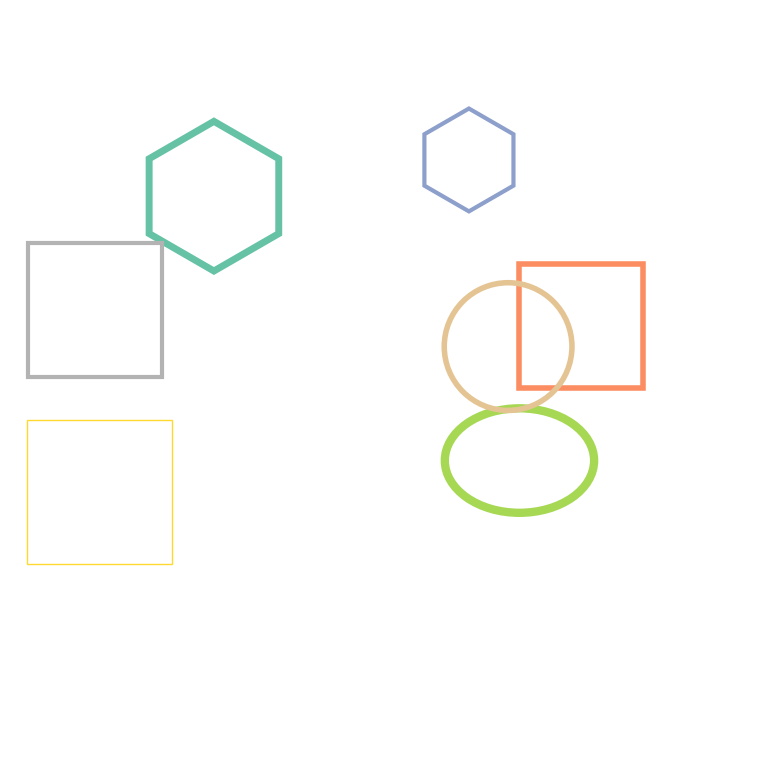[{"shape": "hexagon", "thickness": 2.5, "radius": 0.49, "center": [0.278, 0.745]}, {"shape": "square", "thickness": 2, "radius": 0.4, "center": [0.754, 0.576]}, {"shape": "hexagon", "thickness": 1.5, "radius": 0.33, "center": [0.609, 0.792]}, {"shape": "oval", "thickness": 3, "radius": 0.48, "center": [0.675, 0.402]}, {"shape": "square", "thickness": 0.5, "radius": 0.47, "center": [0.129, 0.361]}, {"shape": "circle", "thickness": 2, "radius": 0.41, "center": [0.66, 0.55]}, {"shape": "square", "thickness": 1.5, "radius": 0.43, "center": [0.123, 0.597]}]